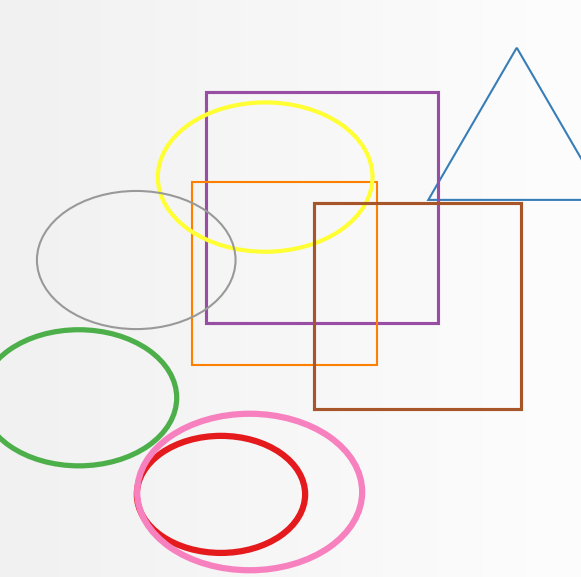[{"shape": "oval", "thickness": 3, "radius": 0.72, "center": [0.38, 0.143]}, {"shape": "triangle", "thickness": 1, "radius": 0.88, "center": [0.889, 0.741]}, {"shape": "oval", "thickness": 2.5, "radius": 0.84, "center": [0.136, 0.31]}, {"shape": "square", "thickness": 1.5, "radius": 1.0, "center": [0.554, 0.639]}, {"shape": "square", "thickness": 1, "radius": 0.79, "center": [0.489, 0.525]}, {"shape": "oval", "thickness": 2, "radius": 0.92, "center": [0.456, 0.693]}, {"shape": "square", "thickness": 1.5, "radius": 0.89, "center": [0.719, 0.469]}, {"shape": "oval", "thickness": 3, "radius": 0.97, "center": [0.43, 0.147]}, {"shape": "oval", "thickness": 1, "radius": 0.85, "center": [0.234, 0.549]}]